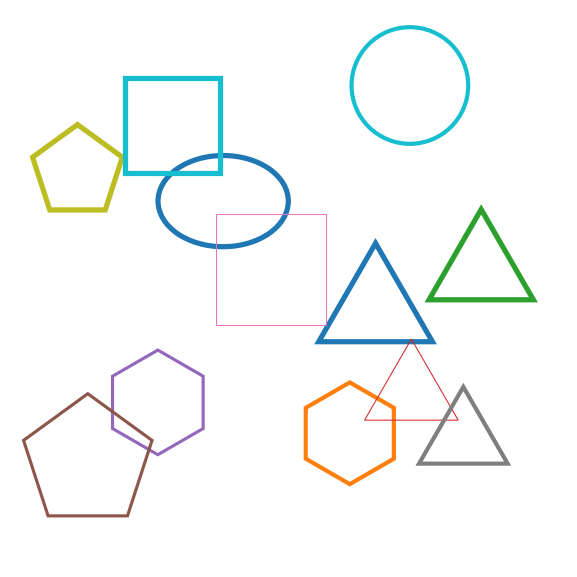[{"shape": "triangle", "thickness": 2.5, "radius": 0.57, "center": [0.65, 0.464]}, {"shape": "oval", "thickness": 2.5, "radius": 0.56, "center": [0.386, 0.651]}, {"shape": "hexagon", "thickness": 2, "radius": 0.44, "center": [0.606, 0.249]}, {"shape": "triangle", "thickness": 2.5, "radius": 0.52, "center": [0.833, 0.532]}, {"shape": "triangle", "thickness": 0.5, "radius": 0.47, "center": [0.712, 0.318]}, {"shape": "hexagon", "thickness": 1.5, "radius": 0.45, "center": [0.273, 0.302]}, {"shape": "pentagon", "thickness": 1.5, "radius": 0.58, "center": [0.152, 0.2]}, {"shape": "square", "thickness": 0.5, "radius": 0.48, "center": [0.469, 0.532]}, {"shape": "triangle", "thickness": 2, "radius": 0.44, "center": [0.802, 0.241]}, {"shape": "pentagon", "thickness": 2.5, "radius": 0.41, "center": [0.134, 0.702]}, {"shape": "square", "thickness": 2.5, "radius": 0.41, "center": [0.299, 0.781]}, {"shape": "circle", "thickness": 2, "radius": 0.51, "center": [0.71, 0.851]}]